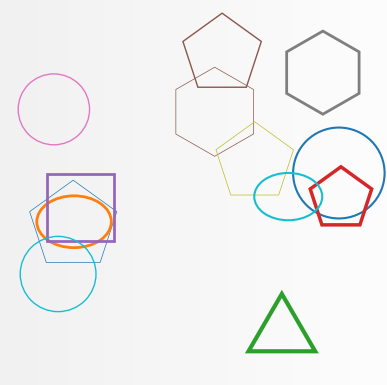[{"shape": "pentagon", "thickness": 0.5, "radius": 0.59, "center": [0.189, 0.414]}, {"shape": "circle", "thickness": 1.5, "radius": 0.59, "center": [0.874, 0.551]}, {"shape": "oval", "thickness": 2, "radius": 0.48, "center": [0.191, 0.424]}, {"shape": "triangle", "thickness": 3, "radius": 0.5, "center": [0.727, 0.137]}, {"shape": "pentagon", "thickness": 2.5, "radius": 0.42, "center": [0.88, 0.483]}, {"shape": "square", "thickness": 2, "radius": 0.44, "center": [0.208, 0.46]}, {"shape": "pentagon", "thickness": 1, "radius": 0.53, "center": [0.573, 0.859]}, {"shape": "hexagon", "thickness": 0.5, "radius": 0.58, "center": [0.554, 0.71]}, {"shape": "circle", "thickness": 1, "radius": 0.46, "center": [0.139, 0.716]}, {"shape": "hexagon", "thickness": 2, "radius": 0.54, "center": [0.833, 0.811]}, {"shape": "pentagon", "thickness": 0.5, "radius": 0.53, "center": [0.657, 0.579]}, {"shape": "circle", "thickness": 1, "radius": 0.49, "center": [0.15, 0.288]}, {"shape": "oval", "thickness": 1.5, "radius": 0.44, "center": [0.744, 0.489]}]